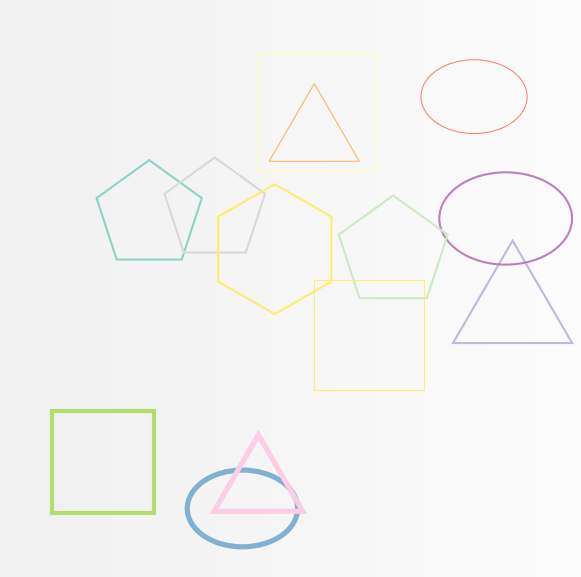[{"shape": "pentagon", "thickness": 1, "radius": 0.48, "center": [0.257, 0.627]}, {"shape": "square", "thickness": 0.5, "radius": 0.51, "center": [0.546, 0.805]}, {"shape": "triangle", "thickness": 1, "radius": 0.59, "center": [0.882, 0.464]}, {"shape": "oval", "thickness": 0.5, "radius": 0.46, "center": [0.816, 0.832]}, {"shape": "oval", "thickness": 2.5, "radius": 0.47, "center": [0.417, 0.119]}, {"shape": "triangle", "thickness": 0.5, "radius": 0.45, "center": [0.541, 0.765]}, {"shape": "square", "thickness": 2, "radius": 0.44, "center": [0.177, 0.199]}, {"shape": "triangle", "thickness": 2.5, "radius": 0.44, "center": [0.445, 0.158]}, {"shape": "pentagon", "thickness": 1, "radius": 0.45, "center": [0.37, 0.635]}, {"shape": "oval", "thickness": 1, "radius": 0.57, "center": [0.87, 0.621]}, {"shape": "pentagon", "thickness": 1, "radius": 0.49, "center": [0.676, 0.562]}, {"shape": "square", "thickness": 0.5, "radius": 0.48, "center": [0.635, 0.419]}, {"shape": "hexagon", "thickness": 1, "radius": 0.56, "center": [0.473, 0.568]}]